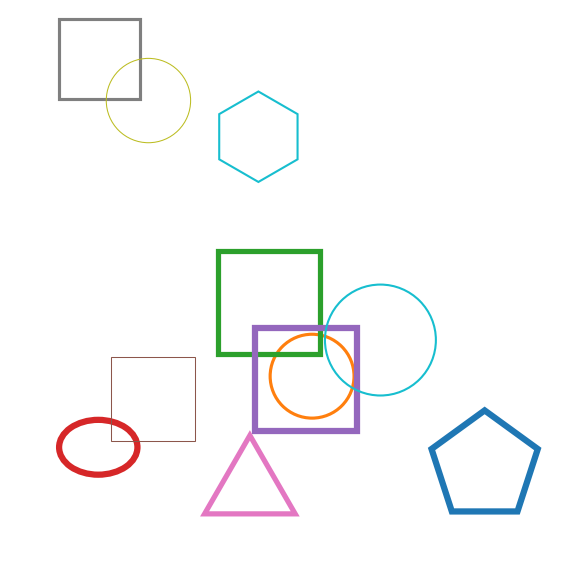[{"shape": "pentagon", "thickness": 3, "radius": 0.48, "center": [0.839, 0.192]}, {"shape": "circle", "thickness": 1.5, "radius": 0.36, "center": [0.54, 0.348]}, {"shape": "square", "thickness": 2.5, "radius": 0.44, "center": [0.466, 0.475]}, {"shape": "oval", "thickness": 3, "radius": 0.34, "center": [0.17, 0.225]}, {"shape": "square", "thickness": 3, "radius": 0.44, "center": [0.53, 0.342]}, {"shape": "square", "thickness": 0.5, "radius": 0.36, "center": [0.265, 0.309]}, {"shape": "triangle", "thickness": 2.5, "radius": 0.45, "center": [0.433, 0.155]}, {"shape": "square", "thickness": 1.5, "radius": 0.35, "center": [0.172, 0.897]}, {"shape": "circle", "thickness": 0.5, "radius": 0.37, "center": [0.257, 0.825]}, {"shape": "circle", "thickness": 1, "radius": 0.48, "center": [0.659, 0.41]}, {"shape": "hexagon", "thickness": 1, "radius": 0.39, "center": [0.447, 0.762]}]